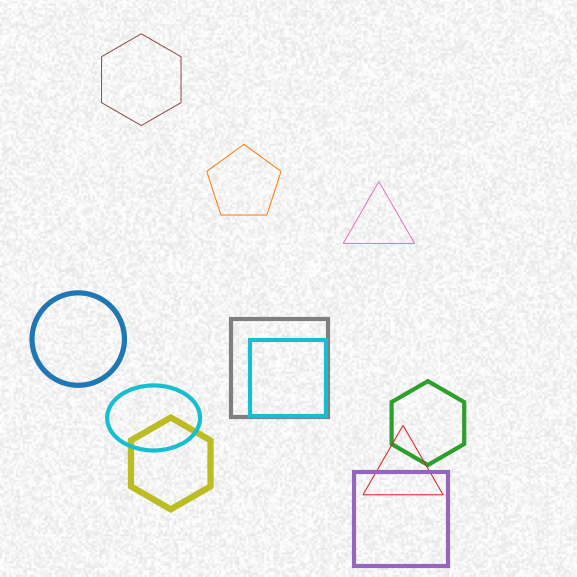[{"shape": "circle", "thickness": 2.5, "radius": 0.4, "center": [0.135, 0.412]}, {"shape": "pentagon", "thickness": 0.5, "radius": 0.34, "center": [0.422, 0.682]}, {"shape": "hexagon", "thickness": 2, "radius": 0.36, "center": [0.741, 0.267]}, {"shape": "triangle", "thickness": 0.5, "radius": 0.4, "center": [0.698, 0.182]}, {"shape": "square", "thickness": 2, "radius": 0.41, "center": [0.694, 0.101]}, {"shape": "hexagon", "thickness": 0.5, "radius": 0.4, "center": [0.245, 0.861]}, {"shape": "triangle", "thickness": 0.5, "radius": 0.36, "center": [0.656, 0.613]}, {"shape": "square", "thickness": 2, "radius": 0.42, "center": [0.484, 0.362]}, {"shape": "hexagon", "thickness": 3, "radius": 0.4, "center": [0.296, 0.197]}, {"shape": "oval", "thickness": 2, "radius": 0.4, "center": [0.266, 0.275]}, {"shape": "square", "thickness": 2, "radius": 0.33, "center": [0.499, 0.344]}]